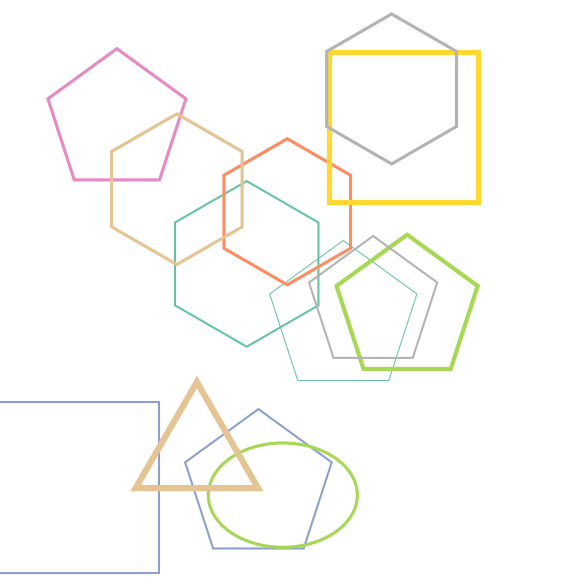[{"shape": "pentagon", "thickness": 0.5, "radius": 0.67, "center": [0.594, 0.449]}, {"shape": "hexagon", "thickness": 1, "radius": 0.72, "center": [0.427, 0.542]}, {"shape": "hexagon", "thickness": 1.5, "radius": 0.63, "center": [0.497, 0.632]}, {"shape": "square", "thickness": 1, "radius": 0.74, "center": [0.126, 0.155]}, {"shape": "pentagon", "thickness": 1, "radius": 0.67, "center": [0.447, 0.157]}, {"shape": "pentagon", "thickness": 1.5, "radius": 0.63, "center": [0.202, 0.789]}, {"shape": "pentagon", "thickness": 2, "radius": 0.64, "center": [0.705, 0.464]}, {"shape": "oval", "thickness": 1.5, "radius": 0.65, "center": [0.49, 0.142]}, {"shape": "square", "thickness": 2.5, "radius": 0.65, "center": [0.699, 0.779]}, {"shape": "hexagon", "thickness": 1.5, "radius": 0.65, "center": [0.306, 0.672]}, {"shape": "triangle", "thickness": 3, "radius": 0.61, "center": [0.341, 0.215]}, {"shape": "pentagon", "thickness": 1, "radius": 0.58, "center": [0.646, 0.474]}, {"shape": "hexagon", "thickness": 1.5, "radius": 0.65, "center": [0.678, 0.845]}]